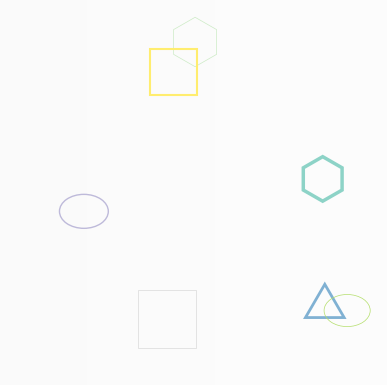[{"shape": "hexagon", "thickness": 2.5, "radius": 0.29, "center": [0.833, 0.535]}, {"shape": "oval", "thickness": 1, "radius": 0.32, "center": [0.216, 0.451]}, {"shape": "triangle", "thickness": 2, "radius": 0.29, "center": [0.838, 0.204]}, {"shape": "oval", "thickness": 0.5, "radius": 0.3, "center": [0.896, 0.193]}, {"shape": "square", "thickness": 0.5, "radius": 0.38, "center": [0.432, 0.171]}, {"shape": "hexagon", "thickness": 0.5, "radius": 0.32, "center": [0.503, 0.891]}, {"shape": "square", "thickness": 1.5, "radius": 0.3, "center": [0.448, 0.813]}]